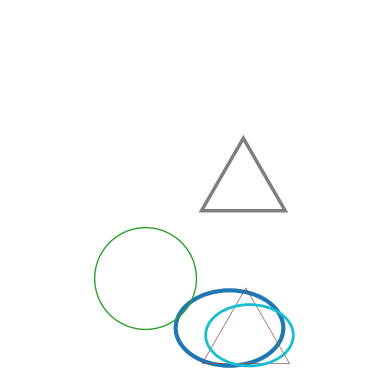[{"shape": "oval", "thickness": 3, "radius": 0.7, "center": [0.596, 0.148]}, {"shape": "circle", "thickness": 1, "radius": 0.66, "center": [0.378, 0.277]}, {"shape": "triangle", "thickness": 0.5, "radius": 0.66, "center": [0.639, 0.121]}, {"shape": "triangle", "thickness": 2.5, "radius": 0.63, "center": [0.632, 0.515]}, {"shape": "oval", "thickness": 2, "radius": 0.57, "center": [0.648, 0.129]}]